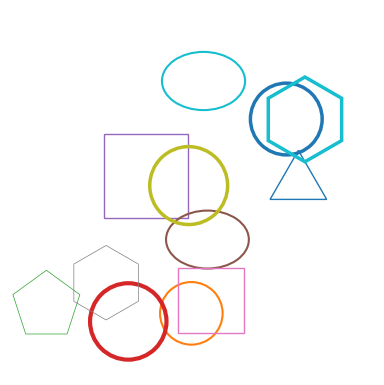[{"shape": "triangle", "thickness": 1, "radius": 0.42, "center": [0.775, 0.525]}, {"shape": "circle", "thickness": 2.5, "radius": 0.47, "center": [0.744, 0.691]}, {"shape": "circle", "thickness": 1.5, "radius": 0.41, "center": [0.497, 0.186]}, {"shape": "pentagon", "thickness": 0.5, "radius": 0.46, "center": [0.12, 0.206]}, {"shape": "circle", "thickness": 3, "radius": 0.5, "center": [0.333, 0.165]}, {"shape": "square", "thickness": 1, "radius": 0.55, "center": [0.379, 0.543]}, {"shape": "oval", "thickness": 1.5, "radius": 0.54, "center": [0.539, 0.378]}, {"shape": "square", "thickness": 1, "radius": 0.43, "center": [0.548, 0.22]}, {"shape": "hexagon", "thickness": 0.5, "radius": 0.48, "center": [0.276, 0.266]}, {"shape": "circle", "thickness": 2.5, "radius": 0.51, "center": [0.49, 0.518]}, {"shape": "oval", "thickness": 1.5, "radius": 0.54, "center": [0.529, 0.79]}, {"shape": "hexagon", "thickness": 2.5, "radius": 0.55, "center": [0.792, 0.69]}]